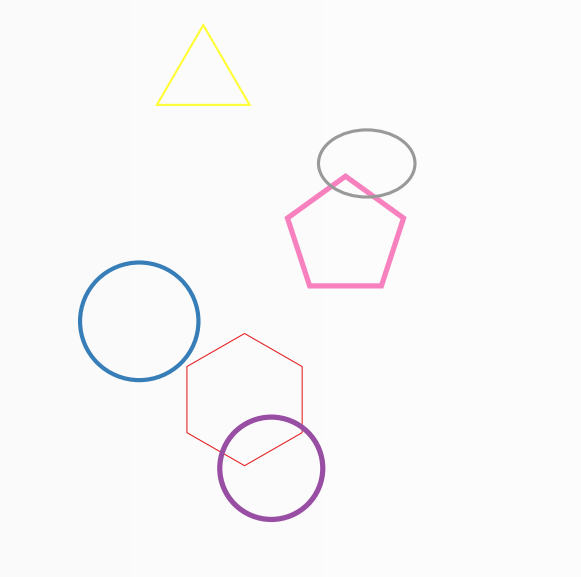[{"shape": "hexagon", "thickness": 0.5, "radius": 0.57, "center": [0.421, 0.307]}, {"shape": "circle", "thickness": 2, "radius": 0.51, "center": [0.24, 0.443]}, {"shape": "circle", "thickness": 2.5, "radius": 0.44, "center": [0.467, 0.188]}, {"shape": "triangle", "thickness": 1, "radius": 0.46, "center": [0.35, 0.864]}, {"shape": "pentagon", "thickness": 2.5, "radius": 0.52, "center": [0.594, 0.589]}, {"shape": "oval", "thickness": 1.5, "radius": 0.42, "center": [0.631, 0.716]}]